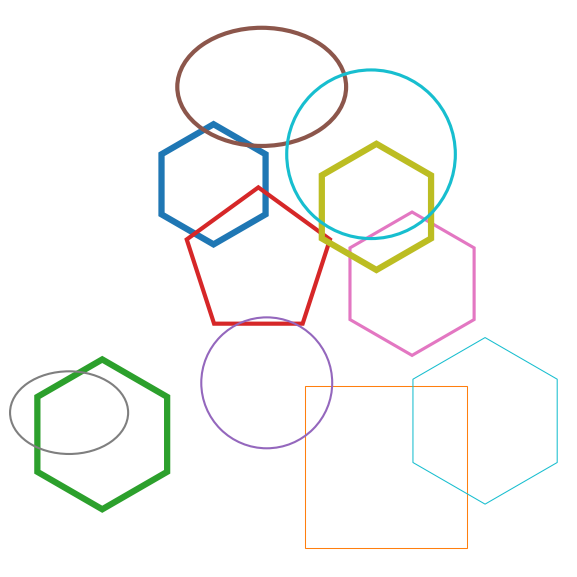[{"shape": "hexagon", "thickness": 3, "radius": 0.52, "center": [0.37, 0.68]}, {"shape": "square", "thickness": 0.5, "radius": 0.7, "center": [0.669, 0.19]}, {"shape": "hexagon", "thickness": 3, "radius": 0.65, "center": [0.177, 0.247]}, {"shape": "pentagon", "thickness": 2, "radius": 0.65, "center": [0.447, 0.544]}, {"shape": "circle", "thickness": 1, "radius": 0.57, "center": [0.462, 0.336]}, {"shape": "oval", "thickness": 2, "radius": 0.73, "center": [0.453, 0.849]}, {"shape": "hexagon", "thickness": 1.5, "radius": 0.62, "center": [0.714, 0.508]}, {"shape": "oval", "thickness": 1, "radius": 0.51, "center": [0.12, 0.285]}, {"shape": "hexagon", "thickness": 3, "radius": 0.55, "center": [0.652, 0.641]}, {"shape": "hexagon", "thickness": 0.5, "radius": 0.72, "center": [0.84, 0.27]}, {"shape": "circle", "thickness": 1.5, "radius": 0.73, "center": [0.642, 0.732]}]